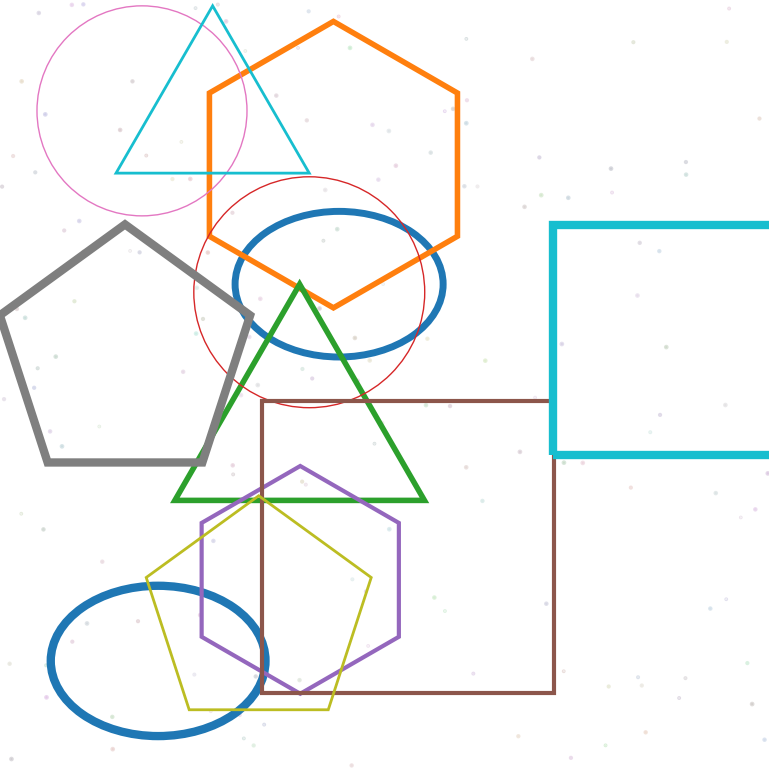[{"shape": "oval", "thickness": 2.5, "radius": 0.68, "center": [0.44, 0.631]}, {"shape": "oval", "thickness": 3, "radius": 0.7, "center": [0.205, 0.142]}, {"shape": "hexagon", "thickness": 2, "radius": 0.93, "center": [0.433, 0.786]}, {"shape": "triangle", "thickness": 2, "radius": 0.94, "center": [0.389, 0.444]}, {"shape": "circle", "thickness": 0.5, "radius": 0.75, "center": [0.402, 0.62]}, {"shape": "hexagon", "thickness": 1.5, "radius": 0.74, "center": [0.39, 0.247]}, {"shape": "square", "thickness": 1.5, "radius": 0.95, "center": [0.53, 0.289]}, {"shape": "circle", "thickness": 0.5, "radius": 0.68, "center": [0.184, 0.856]}, {"shape": "pentagon", "thickness": 3, "radius": 0.85, "center": [0.162, 0.538]}, {"shape": "pentagon", "thickness": 1, "radius": 0.77, "center": [0.336, 0.203]}, {"shape": "square", "thickness": 3, "radius": 0.75, "center": [0.868, 0.559]}, {"shape": "triangle", "thickness": 1, "radius": 0.72, "center": [0.276, 0.848]}]